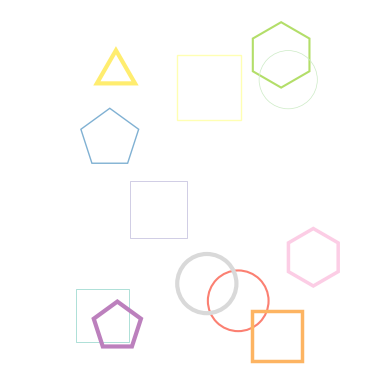[{"shape": "square", "thickness": 0.5, "radius": 0.34, "center": [0.266, 0.181]}, {"shape": "square", "thickness": 1, "radius": 0.42, "center": [0.543, 0.772]}, {"shape": "square", "thickness": 0.5, "radius": 0.37, "center": [0.412, 0.456]}, {"shape": "circle", "thickness": 1.5, "radius": 0.39, "center": [0.619, 0.219]}, {"shape": "pentagon", "thickness": 1, "radius": 0.39, "center": [0.285, 0.64]}, {"shape": "square", "thickness": 2.5, "radius": 0.33, "center": [0.719, 0.128]}, {"shape": "hexagon", "thickness": 1.5, "radius": 0.42, "center": [0.73, 0.857]}, {"shape": "hexagon", "thickness": 2.5, "radius": 0.37, "center": [0.814, 0.332]}, {"shape": "circle", "thickness": 3, "radius": 0.38, "center": [0.537, 0.263]}, {"shape": "pentagon", "thickness": 3, "radius": 0.32, "center": [0.305, 0.152]}, {"shape": "circle", "thickness": 0.5, "radius": 0.38, "center": [0.749, 0.793]}, {"shape": "triangle", "thickness": 3, "radius": 0.29, "center": [0.301, 0.812]}]